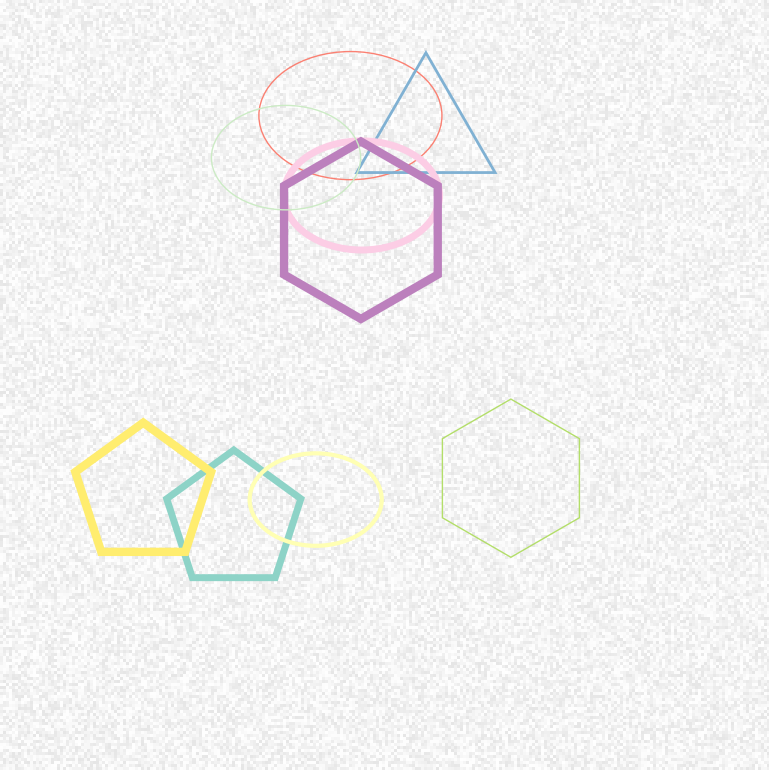[{"shape": "pentagon", "thickness": 2.5, "radius": 0.46, "center": [0.304, 0.324]}, {"shape": "oval", "thickness": 1.5, "radius": 0.43, "center": [0.41, 0.351]}, {"shape": "oval", "thickness": 0.5, "radius": 0.59, "center": [0.455, 0.85]}, {"shape": "triangle", "thickness": 1, "radius": 0.52, "center": [0.553, 0.828]}, {"shape": "hexagon", "thickness": 0.5, "radius": 0.51, "center": [0.664, 0.379]}, {"shape": "oval", "thickness": 2.5, "radius": 0.51, "center": [0.47, 0.746]}, {"shape": "hexagon", "thickness": 3, "radius": 0.58, "center": [0.469, 0.701]}, {"shape": "oval", "thickness": 0.5, "radius": 0.48, "center": [0.371, 0.795]}, {"shape": "pentagon", "thickness": 3, "radius": 0.46, "center": [0.186, 0.358]}]